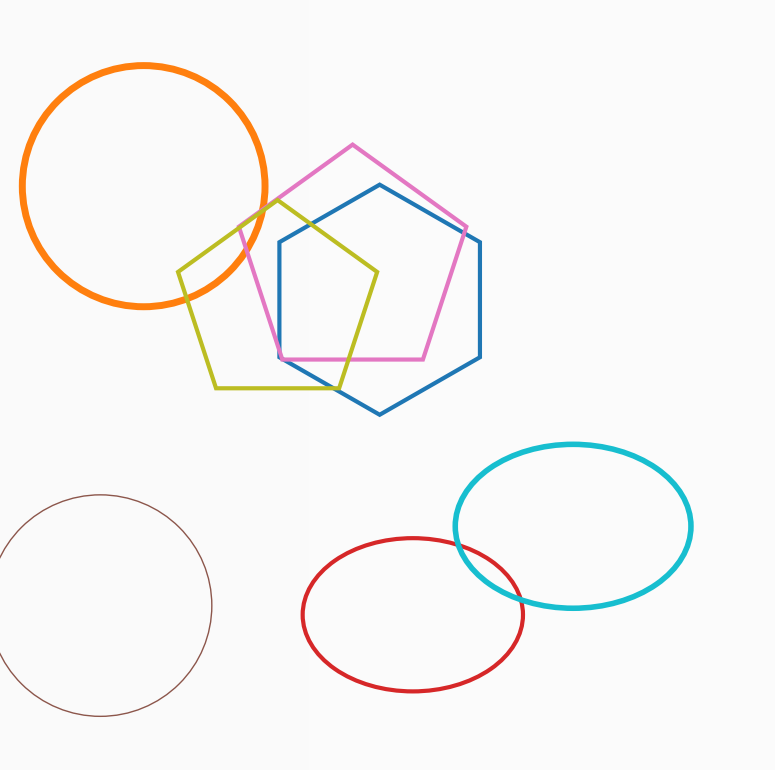[{"shape": "hexagon", "thickness": 1.5, "radius": 0.75, "center": [0.49, 0.611]}, {"shape": "circle", "thickness": 2.5, "radius": 0.78, "center": [0.185, 0.758]}, {"shape": "oval", "thickness": 1.5, "radius": 0.71, "center": [0.533, 0.202]}, {"shape": "circle", "thickness": 0.5, "radius": 0.72, "center": [0.129, 0.214]}, {"shape": "pentagon", "thickness": 1.5, "radius": 0.77, "center": [0.455, 0.658]}, {"shape": "pentagon", "thickness": 1.5, "radius": 0.68, "center": [0.358, 0.605]}, {"shape": "oval", "thickness": 2, "radius": 0.76, "center": [0.739, 0.317]}]